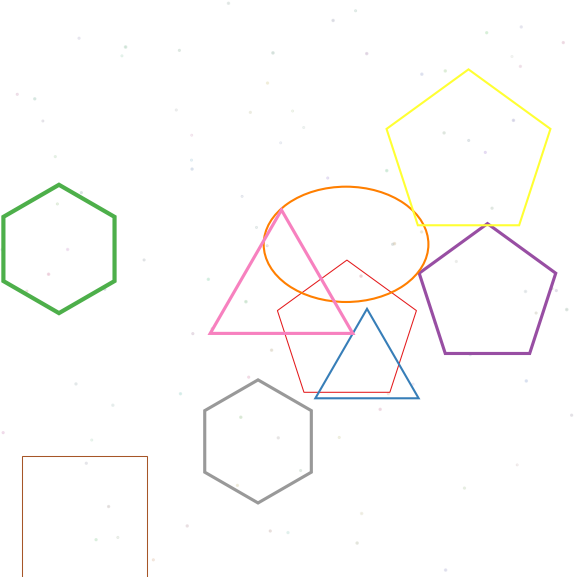[{"shape": "pentagon", "thickness": 0.5, "radius": 0.63, "center": [0.601, 0.422]}, {"shape": "triangle", "thickness": 1, "radius": 0.52, "center": [0.636, 0.361]}, {"shape": "hexagon", "thickness": 2, "radius": 0.56, "center": [0.102, 0.568]}, {"shape": "pentagon", "thickness": 1.5, "radius": 0.62, "center": [0.844, 0.488]}, {"shape": "oval", "thickness": 1, "radius": 0.71, "center": [0.599, 0.576]}, {"shape": "pentagon", "thickness": 1, "radius": 0.75, "center": [0.811, 0.73]}, {"shape": "square", "thickness": 0.5, "radius": 0.54, "center": [0.146, 0.101]}, {"shape": "triangle", "thickness": 1.5, "radius": 0.71, "center": [0.487, 0.493]}, {"shape": "hexagon", "thickness": 1.5, "radius": 0.53, "center": [0.447, 0.235]}]